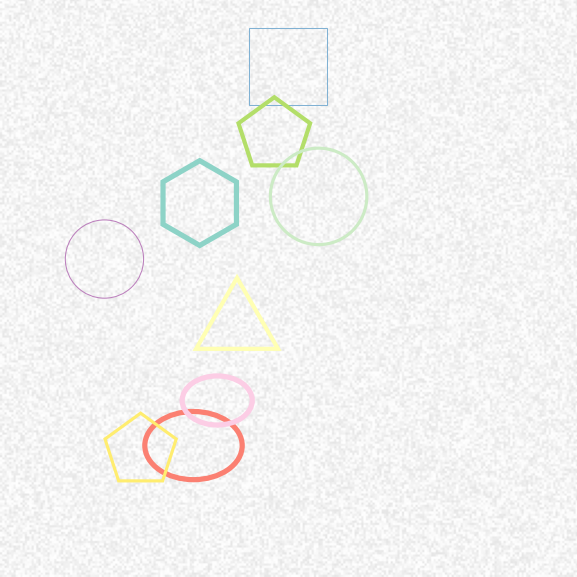[{"shape": "hexagon", "thickness": 2.5, "radius": 0.37, "center": [0.346, 0.647]}, {"shape": "triangle", "thickness": 2, "radius": 0.41, "center": [0.41, 0.436]}, {"shape": "oval", "thickness": 2.5, "radius": 0.42, "center": [0.335, 0.228]}, {"shape": "square", "thickness": 0.5, "radius": 0.33, "center": [0.499, 0.884]}, {"shape": "pentagon", "thickness": 2, "radius": 0.33, "center": [0.475, 0.766]}, {"shape": "oval", "thickness": 2.5, "radius": 0.3, "center": [0.376, 0.306]}, {"shape": "circle", "thickness": 0.5, "radius": 0.34, "center": [0.181, 0.551]}, {"shape": "circle", "thickness": 1.5, "radius": 0.42, "center": [0.552, 0.659]}, {"shape": "pentagon", "thickness": 1.5, "radius": 0.32, "center": [0.243, 0.219]}]